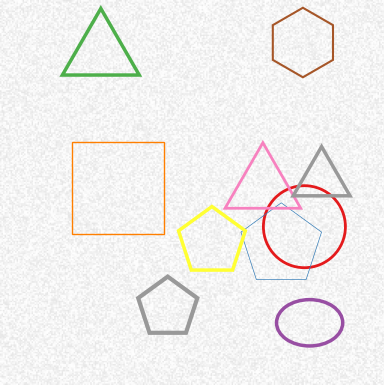[{"shape": "circle", "thickness": 2, "radius": 0.53, "center": [0.791, 0.411]}, {"shape": "pentagon", "thickness": 0.5, "radius": 0.55, "center": [0.731, 0.363]}, {"shape": "triangle", "thickness": 2.5, "radius": 0.58, "center": [0.262, 0.863]}, {"shape": "oval", "thickness": 2.5, "radius": 0.43, "center": [0.804, 0.162]}, {"shape": "square", "thickness": 1, "radius": 0.6, "center": [0.307, 0.511]}, {"shape": "pentagon", "thickness": 2.5, "radius": 0.46, "center": [0.551, 0.372]}, {"shape": "hexagon", "thickness": 1.5, "radius": 0.45, "center": [0.787, 0.89]}, {"shape": "triangle", "thickness": 2, "radius": 0.57, "center": [0.683, 0.516]}, {"shape": "triangle", "thickness": 2.5, "radius": 0.43, "center": [0.835, 0.534]}, {"shape": "pentagon", "thickness": 3, "radius": 0.4, "center": [0.436, 0.201]}]